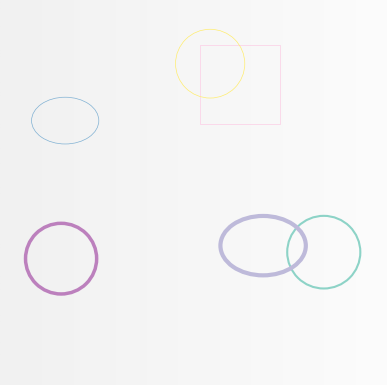[{"shape": "circle", "thickness": 1.5, "radius": 0.47, "center": [0.836, 0.345]}, {"shape": "oval", "thickness": 3, "radius": 0.55, "center": [0.679, 0.362]}, {"shape": "oval", "thickness": 0.5, "radius": 0.43, "center": [0.168, 0.687]}, {"shape": "square", "thickness": 0.5, "radius": 0.52, "center": [0.619, 0.781]}, {"shape": "circle", "thickness": 2.5, "radius": 0.46, "center": [0.158, 0.328]}, {"shape": "circle", "thickness": 0.5, "radius": 0.45, "center": [0.542, 0.835]}]